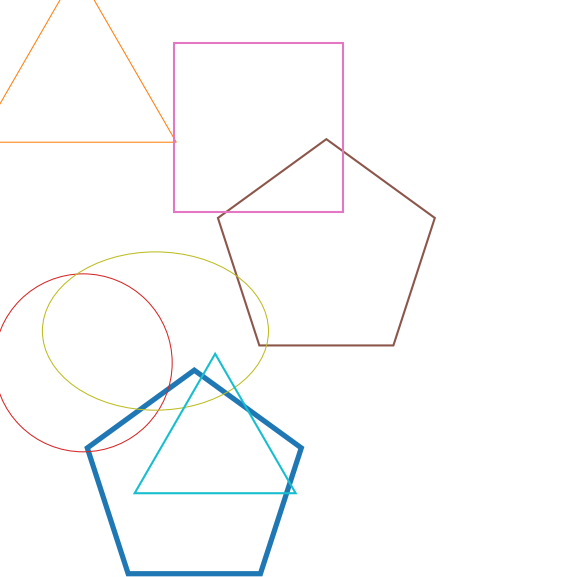[{"shape": "pentagon", "thickness": 2.5, "radius": 0.97, "center": [0.336, 0.163]}, {"shape": "triangle", "thickness": 0.5, "radius": 0.99, "center": [0.133, 0.852]}, {"shape": "circle", "thickness": 0.5, "radius": 0.77, "center": [0.144, 0.371]}, {"shape": "pentagon", "thickness": 1, "radius": 0.99, "center": [0.565, 0.561]}, {"shape": "square", "thickness": 1, "radius": 0.73, "center": [0.447, 0.779]}, {"shape": "oval", "thickness": 0.5, "radius": 0.98, "center": [0.269, 0.426]}, {"shape": "triangle", "thickness": 1, "radius": 0.8, "center": [0.373, 0.226]}]